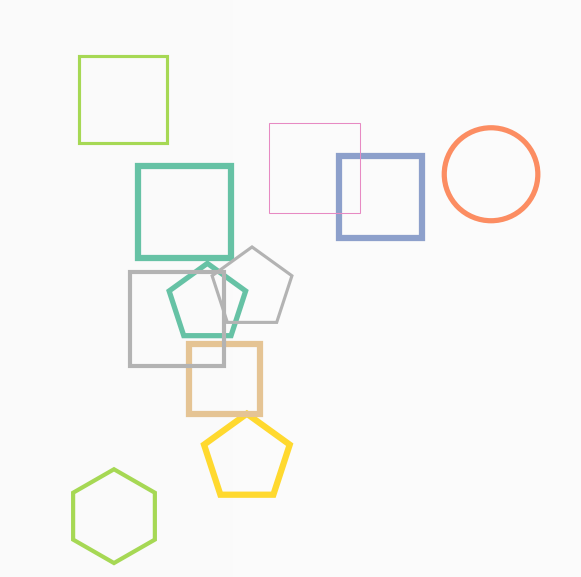[{"shape": "square", "thickness": 3, "radius": 0.4, "center": [0.318, 0.632]}, {"shape": "pentagon", "thickness": 2.5, "radius": 0.35, "center": [0.357, 0.474]}, {"shape": "circle", "thickness": 2.5, "radius": 0.4, "center": [0.845, 0.697]}, {"shape": "square", "thickness": 3, "radius": 0.36, "center": [0.654, 0.658]}, {"shape": "square", "thickness": 0.5, "radius": 0.39, "center": [0.541, 0.708]}, {"shape": "square", "thickness": 1.5, "radius": 0.38, "center": [0.211, 0.826]}, {"shape": "hexagon", "thickness": 2, "radius": 0.41, "center": [0.196, 0.105]}, {"shape": "pentagon", "thickness": 3, "radius": 0.39, "center": [0.425, 0.205]}, {"shape": "square", "thickness": 3, "radius": 0.31, "center": [0.387, 0.343]}, {"shape": "square", "thickness": 2, "radius": 0.41, "center": [0.305, 0.447]}, {"shape": "pentagon", "thickness": 1.5, "radius": 0.36, "center": [0.434, 0.499]}]